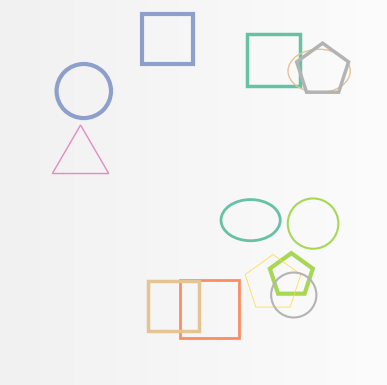[{"shape": "oval", "thickness": 2, "radius": 0.38, "center": [0.647, 0.428]}, {"shape": "square", "thickness": 2.5, "radius": 0.34, "center": [0.705, 0.844]}, {"shape": "square", "thickness": 2, "radius": 0.38, "center": [0.539, 0.198]}, {"shape": "square", "thickness": 3, "radius": 0.33, "center": [0.433, 0.899]}, {"shape": "circle", "thickness": 3, "radius": 0.35, "center": [0.216, 0.764]}, {"shape": "triangle", "thickness": 1, "radius": 0.42, "center": [0.208, 0.591]}, {"shape": "pentagon", "thickness": 3, "radius": 0.29, "center": [0.752, 0.284]}, {"shape": "circle", "thickness": 1.5, "radius": 0.33, "center": [0.808, 0.419]}, {"shape": "pentagon", "thickness": 0.5, "radius": 0.38, "center": [0.704, 0.263]}, {"shape": "oval", "thickness": 1, "radius": 0.4, "center": [0.824, 0.816]}, {"shape": "square", "thickness": 2.5, "radius": 0.33, "center": [0.447, 0.205]}, {"shape": "circle", "thickness": 1.5, "radius": 0.29, "center": [0.758, 0.234]}, {"shape": "pentagon", "thickness": 2.5, "radius": 0.35, "center": [0.833, 0.817]}]